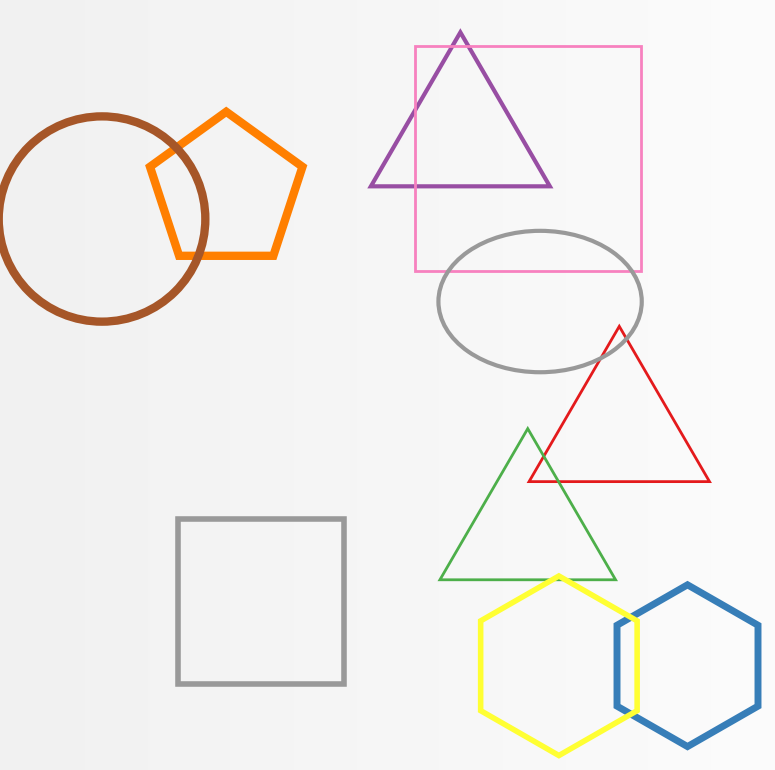[{"shape": "triangle", "thickness": 1, "radius": 0.67, "center": [0.799, 0.442]}, {"shape": "hexagon", "thickness": 2.5, "radius": 0.53, "center": [0.887, 0.135]}, {"shape": "triangle", "thickness": 1, "radius": 0.65, "center": [0.681, 0.312]}, {"shape": "triangle", "thickness": 1.5, "radius": 0.67, "center": [0.594, 0.825]}, {"shape": "pentagon", "thickness": 3, "radius": 0.52, "center": [0.292, 0.751]}, {"shape": "hexagon", "thickness": 2, "radius": 0.58, "center": [0.721, 0.135]}, {"shape": "circle", "thickness": 3, "radius": 0.67, "center": [0.132, 0.716]}, {"shape": "square", "thickness": 1, "radius": 0.73, "center": [0.681, 0.794]}, {"shape": "oval", "thickness": 1.5, "radius": 0.66, "center": [0.697, 0.608]}, {"shape": "square", "thickness": 2, "radius": 0.53, "center": [0.336, 0.219]}]